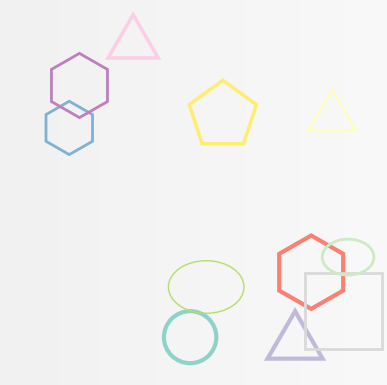[{"shape": "circle", "thickness": 3, "radius": 0.34, "center": [0.491, 0.124]}, {"shape": "triangle", "thickness": 1.5, "radius": 0.35, "center": [0.858, 0.697]}, {"shape": "triangle", "thickness": 3, "radius": 0.41, "center": [0.761, 0.109]}, {"shape": "hexagon", "thickness": 3, "radius": 0.48, "center": [0.803, 0.293]}, {"shape": "hexagon", "thickness": 2, "radius": 0.35, "center": [0.179, 0.668]}, {"shape": "oval", "thickness": 1, "radius": 0.49, "center": [0.532, 0.255]}, {"shape": "triangle", "thickness": 2.5, "radius": 0.37, "center": [0.344, 0.887]}, {"shape": "square", "thickness": 2, "radius": 0.5, "center": [0.887, 0.192]}, {"shape": "hexagon", "thickness": 2, "radius": 0.42, "center": [0.205, 0.778]}, {"shape": "oval", "thickness": 2, "radius": 0.33, "center": [0.898, 0.332]}, {"shape": "pentagon", "thickness": 2.5, "radius": 0.46, "center": [0.575, 0.7]}]